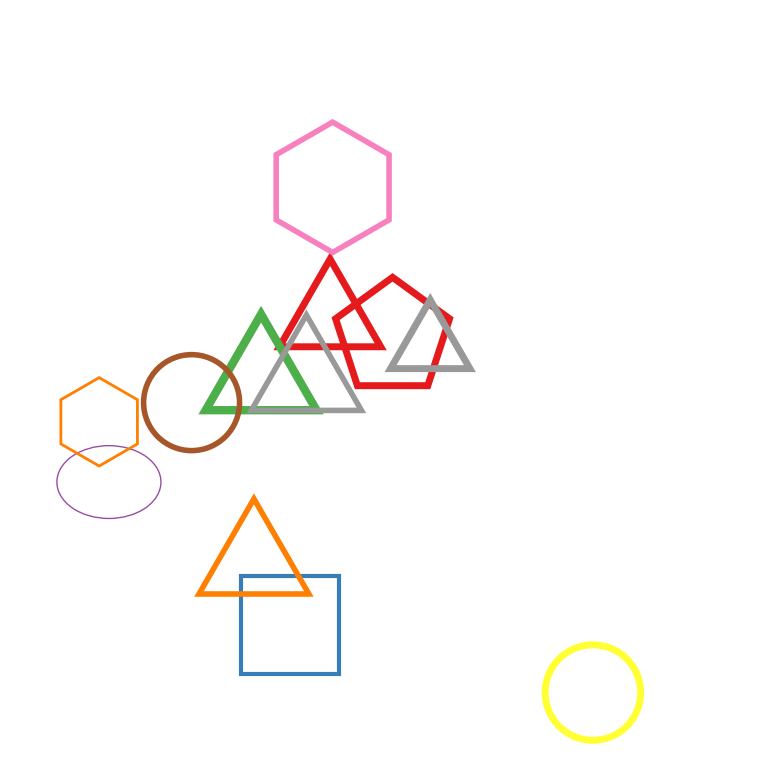[{"shape": "pentagon", "thickness": 2.5, "radius": 0.39, "center": [0.51, 0.562]}, {"shape": "triangle", "thickness": 2.5, "radius": 0.38, "center": [0.429, 0.588]}, {"shape": "square", "thickness": 1.5, "radius": 0.32, "center": [0.376, 0.189]}, {"shape": "triangle", "thickness": 3, "radius": 0.42, "center": [0.339, 0.509]}, {"shape": "oval", "thickness": 0.5, "radius": 0.34, "center": [0.141, 0.374]}, {"shape": "triangle", "thickness": 2, "radius": 0.41, "center": [0.33, 0.27]}, {"shape": "hexagon", "thickness": 1, "radius": 0.29, "center": [0.129, 0.452]}, {"shape": "circle", "thickness": 2.5, "radius": 0.31, "center": [0.77, 0.101]}, {"shape": "circle", "thickness": 2, "radius": 0.31, "center": [0.249, 0.477]}, {"shape": "hexagon", "thickness": 2, "radius": 0.42, "center": [0.432, 0.757]}, {"shape": "triangle", "thickness": 2.5, "radius": 0.3, "center": [0.559, 0.551]}, {"shape": "triangle", "thickness": 2, "radius": 0.41, "center": [0.398, 0.508]}]